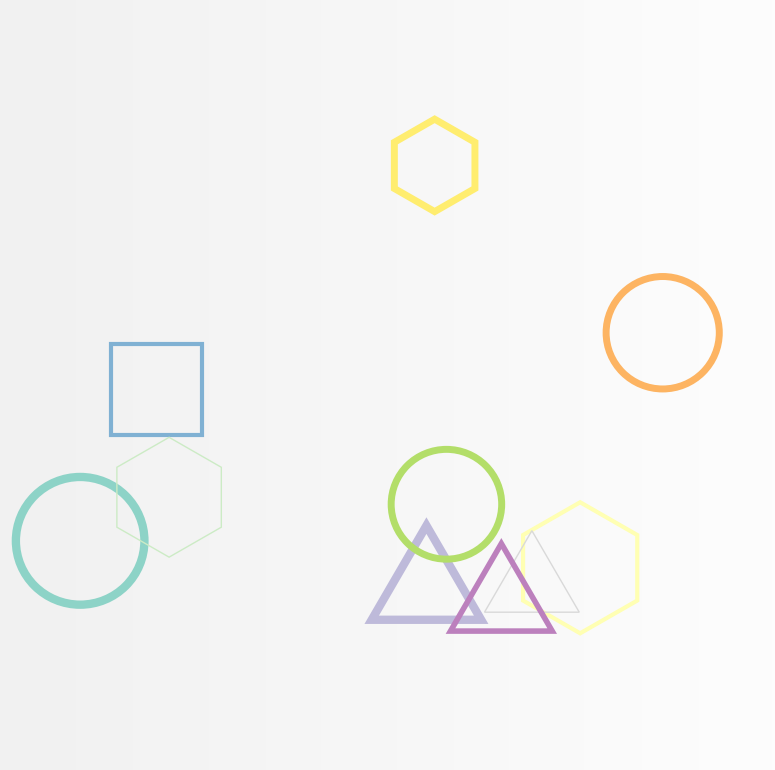[{"shape": "circle", "thickness": 3, "radius": 0.41, "center": [0.103, 0.298]}, {"shape": "hexagon", "thickness": 1.5, "radius": 0.43, "center": [0.749, 0.263]}, {"shape": "triangle", "thickness": 3, "radius": 0.41, "center": [0.55, 0.236]}, {"shape": "square", "thickness": 1.5, "radius": 0.29, "center": [0.202, 0.494]}, {"shape": "circle", "thickness": 2.5, "radius": 0.37, "center": [0.855, 0.568]}, {"shape": "circle", "thickness": 2.5, "radius": 0.36, "center": [0.576, 0.345]}, {"shape": "triangle", "thickness": 0.5, "radius": 0.35, "center": [0.686, 0.24]}, {"shape": "triangle", "thickness": 2, "radius": 0.38, "center": [0.647, 0.218]}, {"shape": "hexagon", "thickness": 0.5, "radius": 0.39, "center": [0.218, 0.354]}, {"shape": "hexagon", "thickness": 2.5, "radius": 0.3, "center": [0.561, 0.785]}]